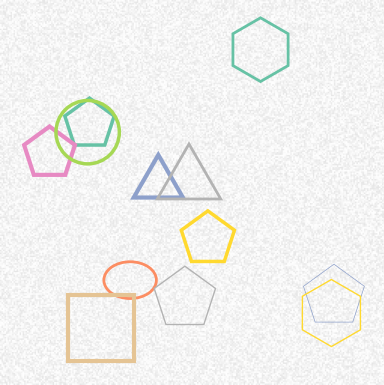[{"shape": "hexagon", "thickness": 2, "radius": 0.41, "center": [0.677, 0.871]}, {"shape": "pentagon", "thickness": 2.5, "radius": 0.34, "center": [0.233, 0.678]}, {"shape": "oval", "thickness": 2, "radius": 0.34, "center": [0.338, 0.272]}, {"shape": "pentagon", "thickness": 0.5, "radius": 0.42, "center": [0.867, 0.231]}, {"shape": "triangle", "thickness": 3, "radius": 0.37, "center": [0.411, 0.524]}, {"shape": "pentagon", "thickness": 3, "radius": 0.35, "center": [0.129, 0.602]}, {"shape": "circle", "thickness": 2.5, "radius": 0.41, "center": [0.228, 0.657]}, {"shape": "hexagon", "thickness": 1, "radius": 0.44, "center": [0.861, 0.187]}, {"shape": "pentagon", "thickness": 2.5, "radius": 0.36, "center": [0.54, 0.38]}, {"shape": "square", "thickness": 3, "radius": 0.43, "center": [0.263, 0.148]}, {"shape": "triangle", "thickness": 2, "radius": 0.48, "center": [0.491, 0.531]}, {"shape": "pentagon", "thickness": 1, "radius": 0.42, "center": [0.48, 0.225]}]